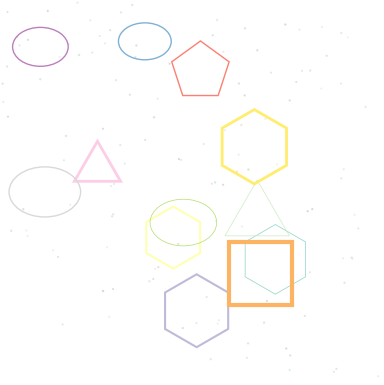[{"shape": "hexagon", "thickness": 0.5, "radius": 0.45, "center": [0.715, 0.326]}, {"shape": "hexagon", "thickness": 1.5, "radius": 0.4, "center": [0.45, 0.383]}, {"shape": "hexagon", "thickness": 1.5, "radius": 0.47, "center": [0.511, 0.193]}, {"shape": "pentagon", "thickness": 1, "radius": 0.39, "center": [0.521, 0.815]}, {"shape": "oval", "thickness": 1, "radius": 0.34, "center": [0.376, 0.893]}, {"shape": "square", "thickness": 3, "radius": 0.4, "center": [0.676, 0.289]}, {"shape": "oval", "thickness": 0.5, "radius": 0.43, "center": [0.476, 0.422]}, {"shape": "triangle", "thickness": 2, "radius": 0.35, "center": [0.253, 0.564]}, {"shape": "oval", "thickness": 1, "radius": 0.46, "center": [0.116, 0.502]}, {"shape": "oval", "thickness": 1, "radius": 0.36, "center": [0.105, 0.878]}, {"shape": "triangle", "thickness": 0.5, "radius": 0.48, "center": [0.668, 0.436]}, {"shape": "hexagon", "thickness": 2, "radius": 0.48, "center": [0.661, 0.619]}]